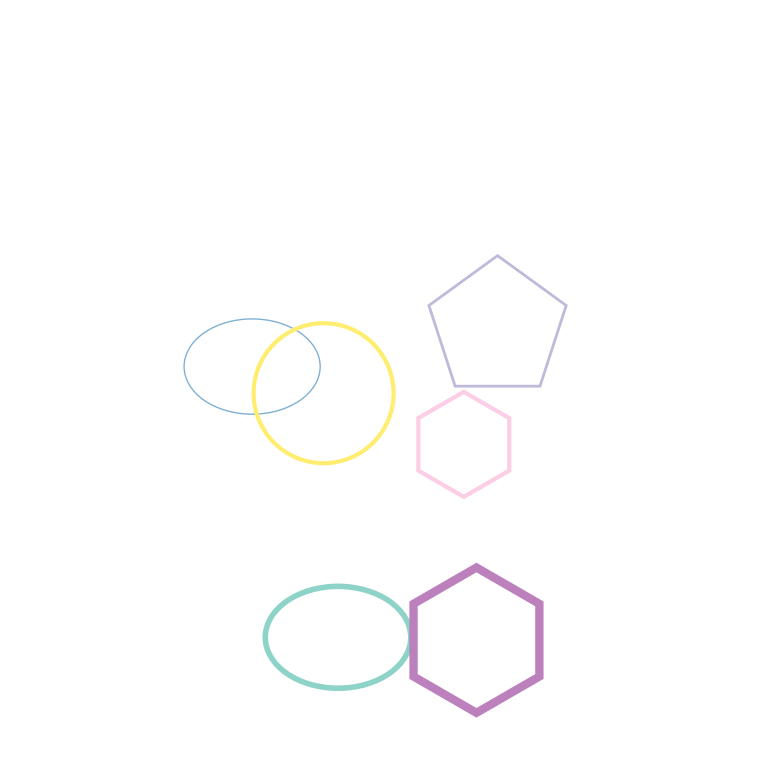[{"shape": "oval", "thickness": 2, "radius": 0.47, "center": [0.439, 0.172]}, {"shape": "pentagon", "thickness": 1, "radius": 0.47, "center": [0.646, 0.574]}, {"shape": "oval", "thickness": 0.5, "radius": 0.44, "center": [0.327, 0.524]}, {"shape": "hexagon", "thickness": 1.5, "radius": 0.34, "center": [0.602, 0.423]}, {"shape": "hexagon", "thickness": 3, "radius": 0.47, "center": [0.619, 0.169]}, {"shape": "circle", "thickness": 1.5, "radius": 0.45, "center": [0.42, 0.489]}]